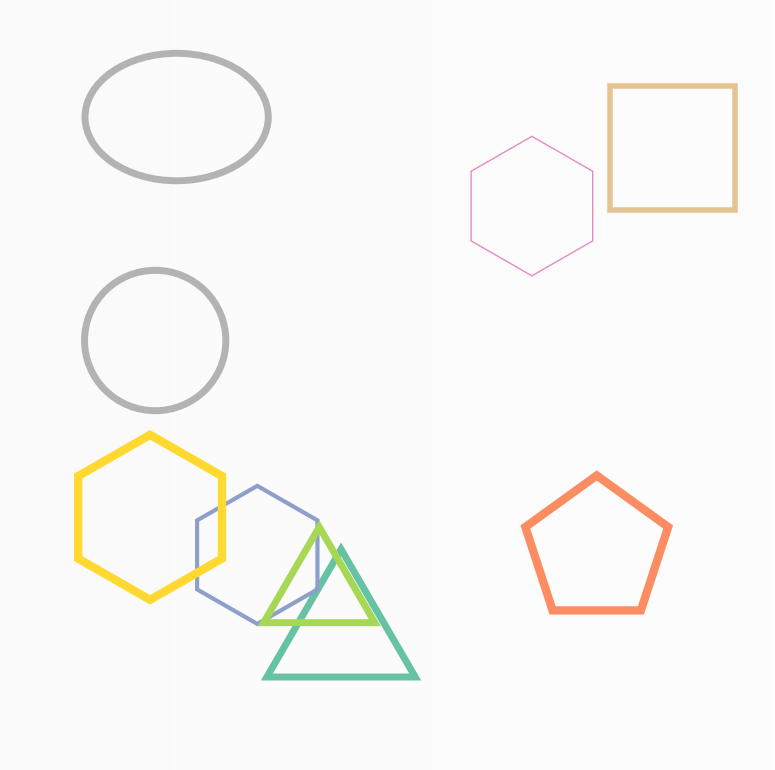[{"shape": "triangle", "thickness": 2.5, "radius": 0.55, "center": [0.44, 0.176]}, {"shape": "pentagon", "thickness": 3, "radius": 0.48, "center": [0.77, 0.286]}, {"shape": "hexagon", "thickness": 1.5, "radius": 0.45, "center": [0.332, 0.279]}, {"shape": "hexagon", "thickness": 0.5, "radius": 0.45, "center": [0.686, 0.732]}, {"shape": "triangle", "thickness": 2.5, "radius": 0.41, "center": [0.412, 0.233]}, {"shape": "hexagon", "thickness": 3, "radius": 0.54, "center": [0.194, 0.328]}, {"shape": "square", "thickness": 2, "radius": 0.4, "center": [0.868, 0.808]}, {"shape": "circle", "thickness": 2.5, "radius": 0.46, "center": [0.2, 0.558]}, {"shape": "oval", "thickness": 2.5, "radius": 0.59, "center": [0.228, 0.848]}]